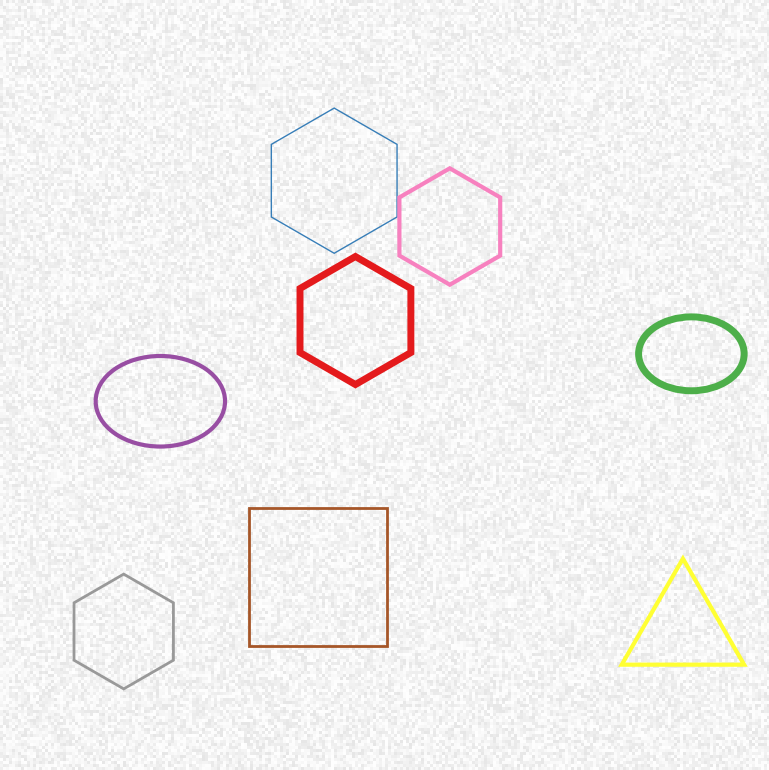[{"shape": "hexagon", "thickness": 2.5, "radius": 0.42, "center": [0.462, 0.584]}, {"shape": "hexagon", "thickness": 0.5, "radius": 0.47, "center": [0.434, 0.765]}, {"shape": "oval", "thickness": 2.5, "radius": 0.34, "center": [0.898, 0.54]}, {"shape": "oval", "thickness": 1.5, "radius": 0.42, "center": [0.208, 0.479]}, {"shape": "triangle", "thickness": 1.5, "radius": 0.46, "center": [0.887, 0.183]}, {"shape": "square", "thickness": 1, "radius": 0.45, "center": [0.414, 0.251]}, {"shape": "hexagon", "thickness": 1.5, "radius": 0.38, "center": [0.584, 0.706]}, {"shape": "hexagon", "thickness": 1, "radius": 0.37, "center": [0.161, 0.18]}]